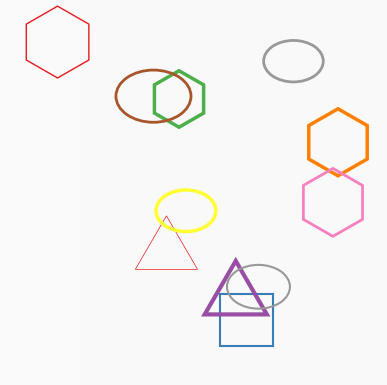[{"shape": "hexagon", "thickness": 1, "radius": 0.47, "center": [0.149, 0.891]}, {"shape": "triangle", "thickness": 0.5, "radius": 0.46, "center": [0.43, 0.347]}, {"shape": "square", "thickness": 1.5, "radius": 0.34, "center": [0.636, 0.169]}, {"shape": "hexagon", "thickness": 2.5, "radius": 0.37, "center": [0.462, 0.743]}, {"shape": "triangle", "thickness": 3, "radius": 0.46, "center": [0.608, 0.23]}, {"shape": "hexagon", "thickness": 2.5, "radius": 0.44, "center": [0.872, 0.63]}, {"shape": "oval", "thickness": 2.5, "radius": 0.39, "center": [0.48, 0.453]}, {"shape": "oval", "thickness": 2, "radius": 0.48, "center": [0.396, 0.75]}, {"shape": "hexagon", "thickness": 2, "radius": 0.44, "center": [0.859, 0.474]}, {"shape": "oval", "thickness": 2, "radius": 0.38, "center": [0.757, 0.841]}, {"shape": "oval", "thickness": 1.5, "radius": 0.41, "center": [0.667, 0.255]}]